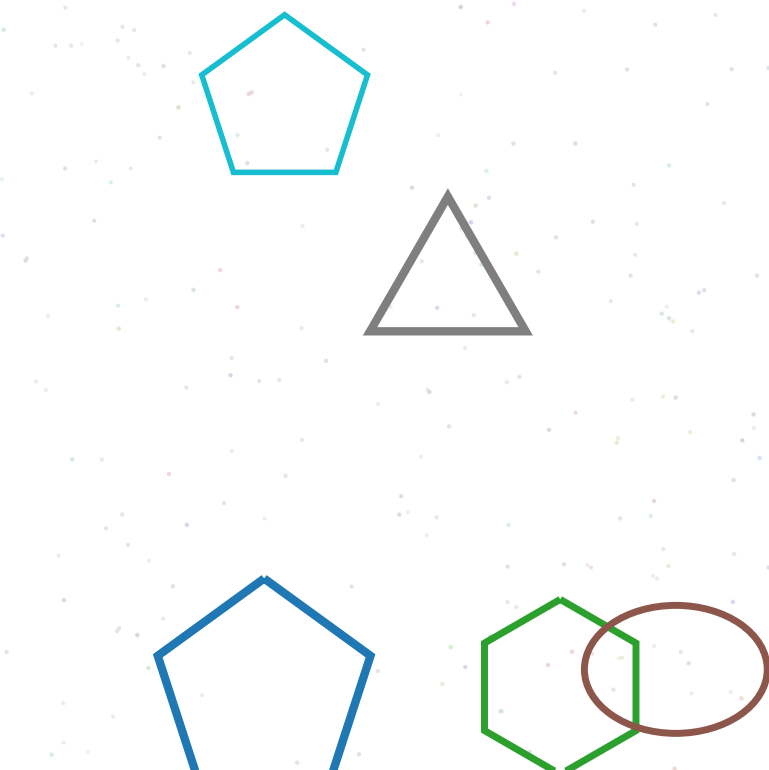[{"shape": "pentagon", "thickness": 3, "radius": 0.73, "center": [0.343, 0.103]}, {"shape": "hexagon", "thickness": 2.5, "radius": 0.57, "center": [0.728, 0.108]}, {"shape": "oval", "thickness": 2.5, "radius": 0.59, "center": [0.878, 0.131]}, {"shape": "triangle", "thickness": 3, "radius": 0.58, "center": [0.582, 0.628]}, {"shape": "pentagon", "thickness": 2, "radius": 0.57, "center": [0.37, 0.868]}]